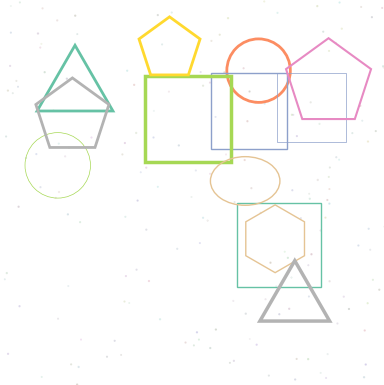[{"shape": "square", "thickness": 1, "radius": 0.55, "center": [0.724, 0.364]}, {"shape": "triangle", "thickness": 2, "radius": 0.57, "center": [0.195, 0.769]}, {"shape": "circle", "thickness": 2, "radius": 0.41, "center": [0.672, 0.816]}, {"shape": "square", "thickness": 0.5, "radius": 0.45, "center": [0.81, 0.72]}, {"shape": "square", "thickness": 1, "radius": 0.49, "center": [0.647, 0.711]}, {"shape": "pentagon", "thickness": 1.5, "radius": 0.58, "center": [0.853, 0.785]}, {"shape": "circle", "thickness": 0.5, "radius": 0.43, "center": [0.15, 0.571]}, {"shape": "square", "thickness": 2.5, "radius": 0.56, "center": [0.489, 0.692]}, {"shape": "pentagon", "thickness": 2, "radius": 0.42, "center": [0.44, 0.873]}, {"shape": "hexagon", "thickness": 1, "radius": 0.44, "center": [0.715, 0.38]}, {"shape": "oval", "thickness": 1, "radius": 0.45, "center": [0.637, 0.53]}, {"shape": "triangle", "thickness": 2.5, "radius": 0.52, "center": [0.766, 0.218]}, {"shape": "pentagon", "thickness": 2, "radius": 0.5, "center": [0.188, 0.698]}]